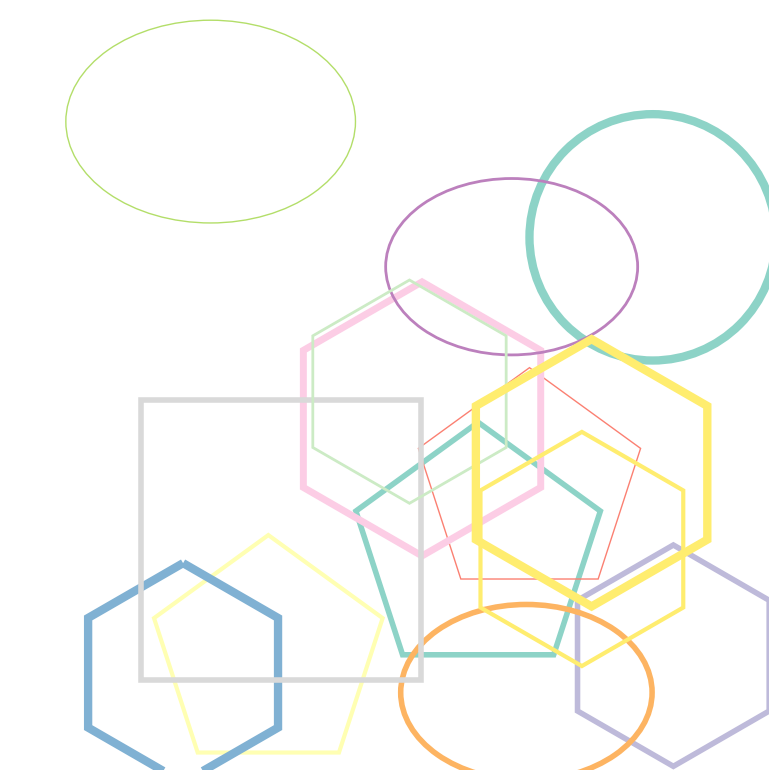[{"shape": "circle", "thickness": 3, "radius": 0.8, "center": [0.848, 0.692]}, {"shape": "pentagon", "thickness": 2, "radius": 0.83, "center": [0.621, 0.285]}, {"shape": "pentagon", "thickness": 1.5, "radius": 0.78, "center": [0.348, 0.149]}, {"shape": "hexagon", "thickness": 2, "radius": 0.72, "center": [0.874, 0.148]}, {"shape": "pentagon", "thickness": 0.5, "radius": 0.76, "center": [0.688, 0.371]}, {"shape": "hexagon", "thickness": 3, "radius": 0.71, "center": [0.238, 0.126]}, {"shape": "oval", "thickness": 2, "radius": 0.82, "center": [0.684, 0.101]}, {"shape": "oval", "thickness": 0.5, "radius": 0.94, "center": [0.274, 0.842]}, {"shape": "hexagon", "thickness": 2.5, "radius": 0.89, "center": [0.548, 0.456]}, {"shape": "square", "thickness": 2, "radius": 0.91, "center": [0.365, 0.299]}, {"shape": "oval", "thickness": 1, "radius": 0.82, "center": [0.664, 0.654]}, {"shape": "hexagon", "thickness": 1, "radius": 0.72, "center": [0.532, 0.491]}, {"shape": "hexagon", "thickness": 3, "radius": 0.87, "center": [0.768, 0.386]}, {"shape": "hexagon", "thickness": 1.5, "radius": 0.76, "center": [0.756, 0.287]}]